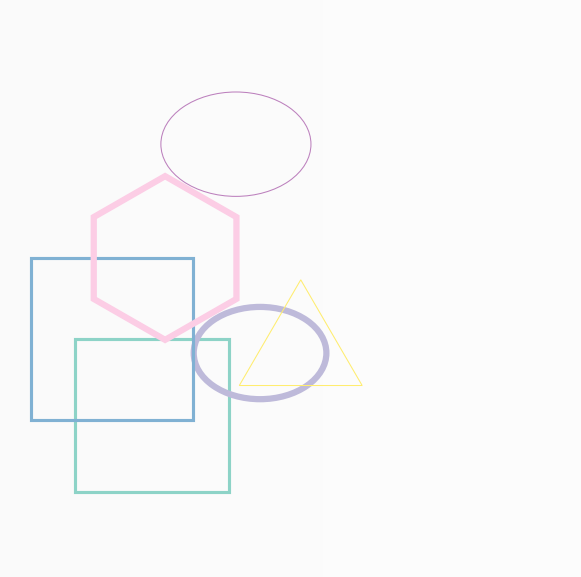[{"shape": "square", "thickness": 1.5, "radius": 0.66, "center": [0.262, 0.28]}, {"shape": "oval", "thickness": 3, "radius": 0.57, "center": [0.447, 0.388]}, {"shape": "square", "thickness": 1.5, "radius": 0.7, "center": [0.193, 0.412]}, {"shape": "hexagon", "thickness": 3, "radius": 0.71, "center": [0.284, 0.552]}, {"shape": "oval", "thickness": 0.5, "radius": 0.65, "center": [0.406, 0.749]}, {"shape": "triangle", "thickness": 0.5, "radius": 0.61, "center": [0.517, 0.393]}]